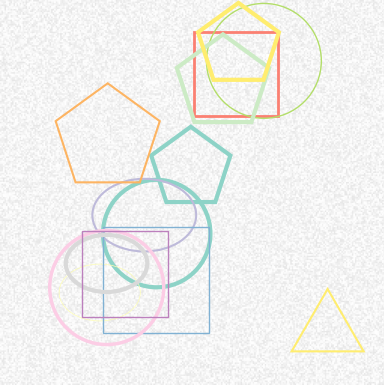[{"shape": "pentagon", "thickness": 3, "radius": 0.54, "center": [0.496, 0.563]}, {"shape": "circle", "thickness": 3, "radius": 0.7, "center": [0.407, 0.393]}, {"shape": "oval", "thickness": 0.5, "radius": 0.53, "center": [0.259, 0.24]}, {"shape": "oval", "thickness": 1.5, "radius": 0.67, "center": [0.375, 0.441]}, {"shape": "square", "thickness": 2, "radius": 0.54, "center": [0.613, 0.807]}, {"shape": "square", "thickness": 1, "radius": 0.69, "center": [0.404, 0.272]}, {"shape": "pentagon", "thickness": 1.5, "radius": 0.71, "center": [0.28, 0.641]}, {"shape": "circle", "thickness": 1, "radius": 0.75, "center": [0.685, 0.842]}, {"shape": "circle", "thickness": 2.5, "radius": 0.74, "center": [0.277, 0.253]}, {"shape": "oval", "thickness": 3, "radius": 0.53, "center": [0.277, 0.316]}, {"shape": "square", "thickness": 1, "radius": 0.56, "center": [0.325, 0.289]}, {"shape": "pentagon", "thickness": 3, "radius": 0.63, "center": [0.579, 0.785]}, {"shape": "triangle", "thickness": 1.5, "radius": 0.54, "center": [0.851, 0.141]}, {"shape": "pentagon", "thickness": 3, "radius": 0.55, "center": [0.619, 0.882]}]